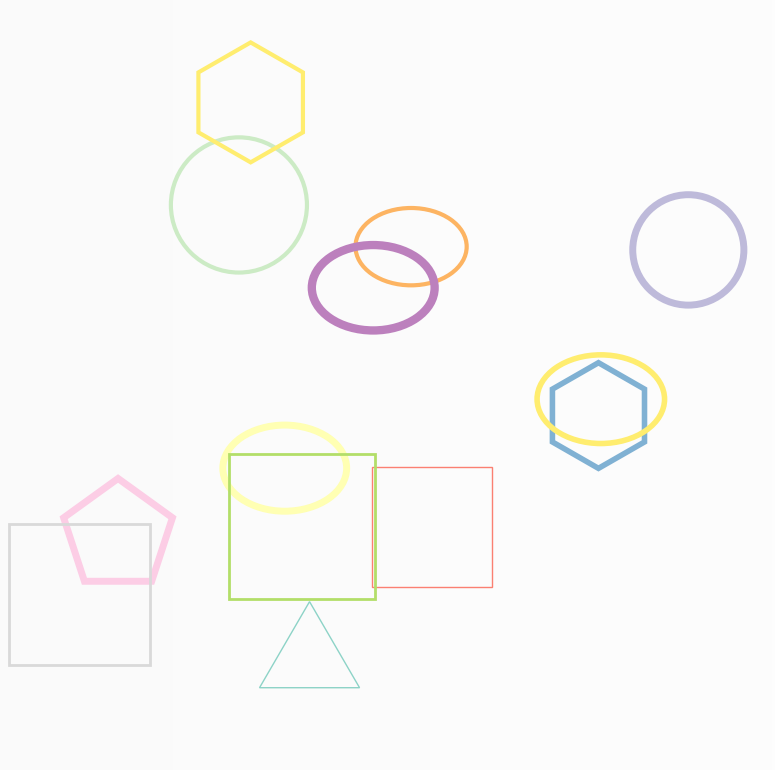[{"shape": "triangle", "thickness": 0.5, "radius": 0.37, "center": [0.399, 0.144]}, {"shape": "oval", "thickness": 2.5, "radius": 0.4, "center": [0.367, 0.392]}, {"shape": "circle", "thickness": 2.5, "radius": 0.36, "center": [0.888, 0.675]}, {"shape": "square", "thickness": 0.5, "radius": 0.39, "center": [0.558, 0.316]}, {"shape": "hexagon", "thickness": 2, "radius": 0.34, "center": [0.772, 0.46]}, {"shape": "oval", "thickness": 1.5, "radius": 0.36, "center": [0.53, 0.68]}, {"shape": "square", "thickness": 1, "radius": 0.47, "center": [0.39, 0.316]}, {"shape": "pentagon", "thickness": 2.5, "radius": 0.37, "center": [0.152, 0.305]}, {"shape": "square", "thickness": 1, "radius": 0.46, "center": [0.103, 0.228]}, {"shape": "oval", "thickness": 3, "radius": 0.4, "center": [0.482, 0.626]}, {"shape": "circle", "thickness": 1.5, "radius": 0.44, "center": [0.308, 0.734]}, {"shape": "oval", "thickness": 2, "radius": 0.41, "center": [0.775, 0.482]}, {"shape": "hexagon", "thickness": 1.5, "radius": 0.39, "center": [0.323, 0.867]}]